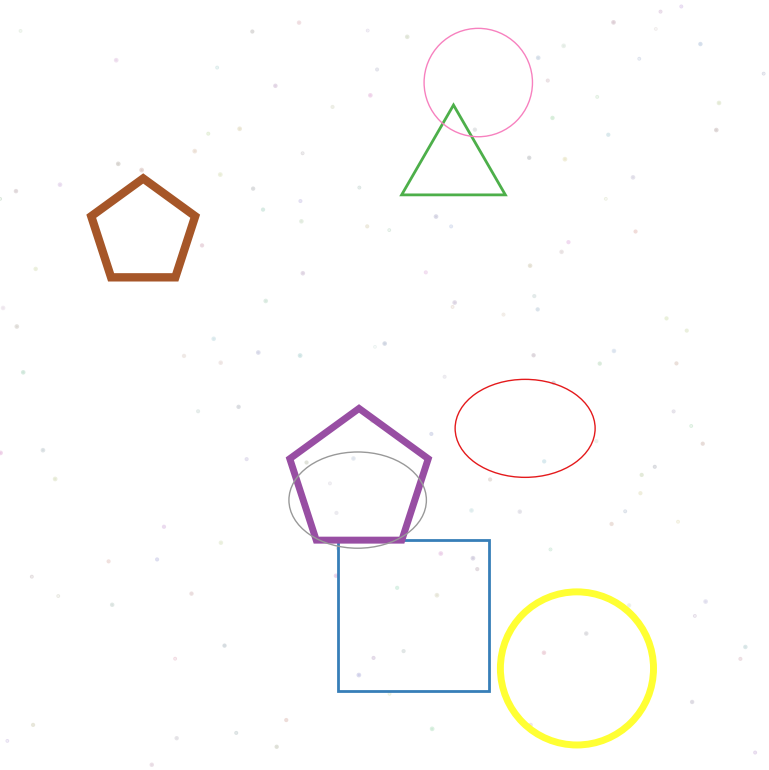[{"shape": "oval", "thickness": 0.5, "radius": 0.45, "center": [0.682, 0.444]}, {"shape": "square", "thickness": 1, "radius": 0.49, "center": [0.537, 0.201]}, {"shape": "triangle", "thickness": 1, "radius": 0.39, "center": [0.589, 0.786]}, {"shape": "pentagon", "thickness": 2.5, "radius": 0.47, "center": [0.466, 0.375]}, {"shape": "circle", "thickness": 2.5, "radius": 0.5, "center": [0.749, 0.132]}, {"shape": "pentagon", "thickness": 3, "radius": 0.35, "center": [0.186, 0.697]}, {"shape": "circle", "thickness": 0.5, "radius": 0.35, "center": [0.621, 0.893]}, {"shape": "oval", "thickness": 0.5, "radius": 0.45, "center": [0.464, 0.351]}]